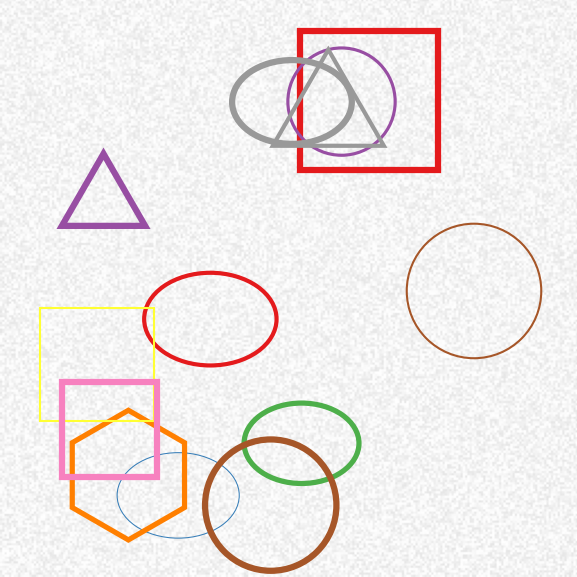[{"shape": "square", "thickness": 3, "radius": 0.6, "center": [0.639, 0.825]}, {"shape": "oval", "thickness": 2, "radius": 0.57, "center": [0.364, 0.447]}, {"shape": "oval", "thickness": 0.5, "radius": 0.53, "center": [0.309, 0.141]}, {"shape": "oval", "thickness": 2.5, "radius": 0.5, "center": [0.522, 0.232]}, {"shape": "triangle", "thickness": 3, "radius": 0.42, "center": [0.179, 0.65]}, {"shape": "circle", "thickness": 1.5, "radius": 0.46, "center": [0.591, 0.823]}, {"shape": "hexagon", "thickness": 2.5, "radius": 0.56, "center": [0.222, 0.176]}, {"shape": "square", "thickness": 1, "radius": 0.49, "center": [0.168, 0.368]}, {"shape": "circle", "thickness": 3, "radius": 0.57, "center": [0.469, 0.124]}, {"shape": "circle", "thickness": 1, "radius": 0.58, "center": [0.821, 0.495]}, {"shape": "square", "thickness": 3, "radius": 0.41, "center": [0.189, 0.255]}, {"shape": "oval", "thickness": 3, "radius": 0.52, "center": [0.506, 0.823]}, {"shape": "triangle", "thickness": 2, "radius": 0.55, "center": [0.569, 0.802]}]